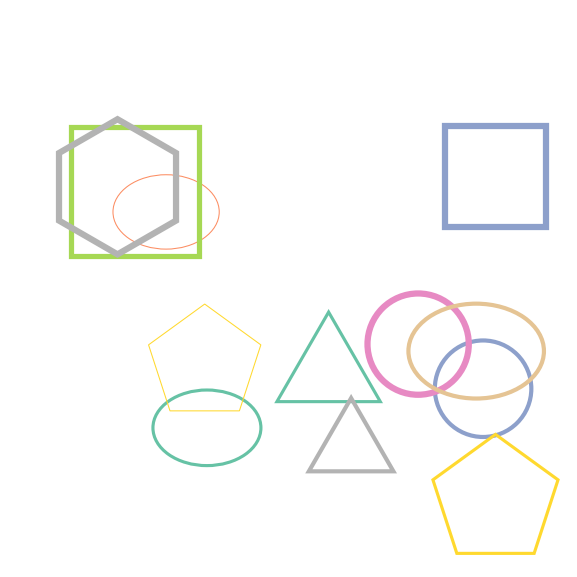[{"shape": "triangle", "thickness": 1.5, "radius": 0.52, "center": [0.569, 0.355]}, {"shape": "oval", "thickness": 1.5, "radius": 0.47, "center": [0.358, 0.258]}, {"shape": "oval", "thickness": 0.5, "radius": 0.46, "center": [0.288, 0.632]}, {"shape": "circle", "thickness": 2, "radius": 0.42, "center": [0.836, 0.326]}, {"shape": "square", "thickness": 3, "radius": 0.44, "center": [0.859, 0.693]}, {"shape": "circle", "thickness": 3, "radius": 0.44, "center": [0.724, 0.403]}, {"shape": "square", "thickness": 2.5, "radius": 0.56, "center": [0.234, 0.667]}, {"shape": "pentagon", "thickness": 0.5, "radius": 0.51, "center": [0.354, 0.37]}, {"shape": "pentagon", "thickness": 1.5, "radius": 0.57, "center": [0.858, 0.133]}, {"shape": "oval", "thickness": 2, "radius": 0.59, "center": [0.825, 0.391]}, {"shape": "triangle", "thickness": 2, "radius": 0.42, "center": [0.608, 0.225]}, {"shape": "hexagon", "thickness": 3, "radius": 0.58, "center": [0.204, 0.676]}]